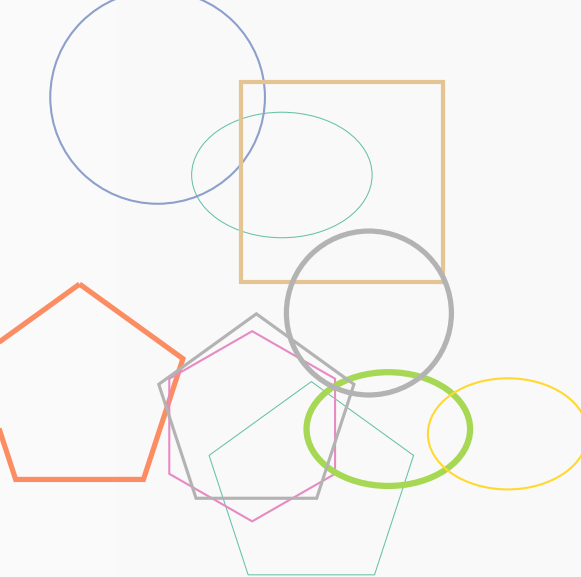[{"shape": "oval", "thickness": 0.5, "radius": 0.78, "center": [0.485, 0.696]}, {"shape": "pentagon", "thickness": 0.5, "radius": 0.92, "center": [0.536, 0.153]}, {"shape": "pentagon", "thickness": 2.5, "radius": 0.94, "center": [0.137, 0.32]}, {"shape": "circle", "thickness": 1, "radius": 0.92, "center": [0.271, 0.831]}, {"shape": "hexagon", "thickness": 1, "radius": 0.82, "center": [0.434, 0.261]}, {"shape": "oval", "thickness": 3, "radius": 0.7, "center": [0.668, 0.256]}, {"shape": "oval", "thickness": 1, "radius": 0.69, "center": [0.874, 0.248]}, {"shape": "square", "thickness": 2, "radius": 0.87, "center": [0.588, 0.684]}, {"shape": "pentagon", "thickness": 1.5, "radius": 0.88, "center": [0.441, 0.279]}, {"shape": "circle", "thickness": 2.5, "radius": 0.71, "center": [0.635, 0.457]}]